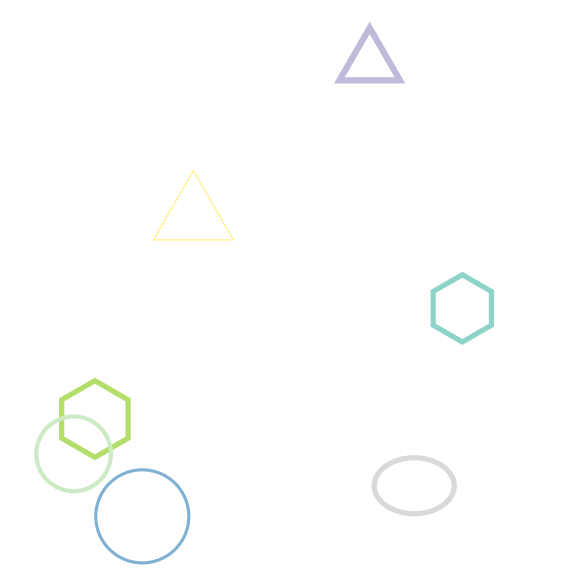[{"shape": "hexagon", "thickness": 2.5, "radius": 0.29, "center": [0.801, 0.465]}, {"shape": "triangle", "thickness": 3, "radius": 0.3, "center": [0.64, 0.89]}, {"shape": "circle", "thickness": 1.5, "radius": 0.4, "center": [0.246, 0.105]}, {"shape": "hexagon", "thickness": 2.5, "radius": 0.33, "center": [0.164, 0.274]}, {"shape": "oval", "thickness": 2.5, "radius": 0.35, "center": [0.717, 0.158]}, {"shape": "circle", "thickness": 2, "radius": 0.32, "center": [0.128, 0.213]}, {"shape": "triangle", "thickness": 0.5, "radius": 0.4, "center": [0.335, 0.624]}]